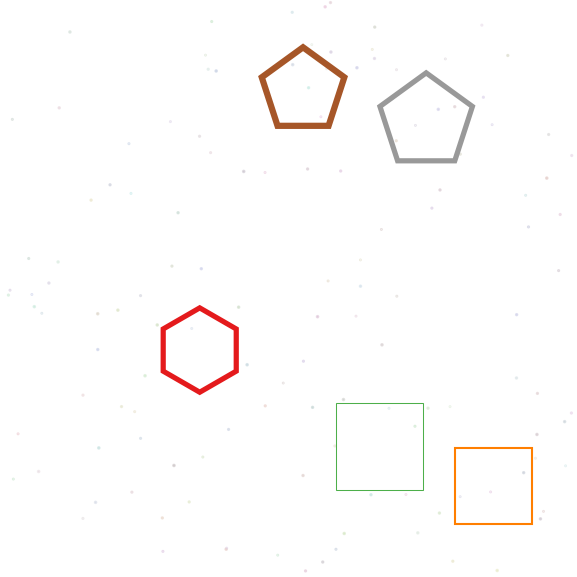[{"shape": "hexagon", "thickness": 2.5, "radius": 0.37, "center": [0.346, 0.393]}, {"shape": "square", "thickness": 0.5, "radius": 0.37, "center": [0.657, 0.226]}, {"shape": "square", "thickness": 1, "radius": 0.33, "center": [0.855, 0.158]}, {"shape": "pentagon", "thickness": 3, "radius": 0.38, "center": [0.525, 0.842]}, {"shape": "pentagon", "thickness": 2.5, "radius": 0.42, "center": [0.738, 0.789]}]